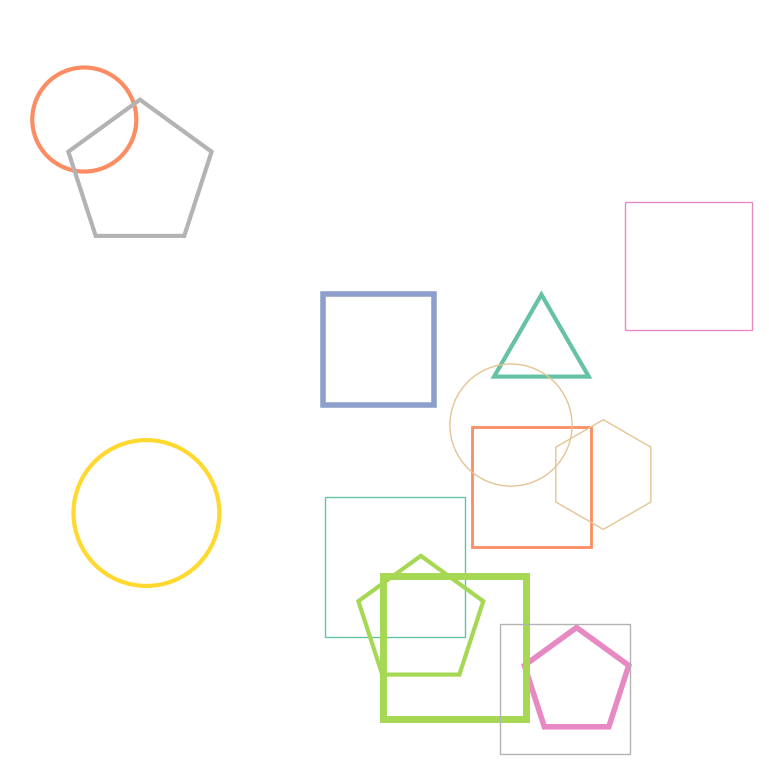[{"shape": "square", "thickness": 0.5, "radius": 0.45, "center": [0.513, 0.263]}, {"shape": "triangle", "thickness": 1.5, "radius": 0.35, "center": [0.703, 0.546]}, {"shape": "circle", "thickness": 1.5, "radius": 0.34, "center": [0.109, 0.845]}, {"shape": "square", "thickness": 1, "radius": 0.39, "center": [0.69, 0.367]}, {"shape": "square", "thickness": 2, "radius": 0.36, "center": [0.491, 0.546]}, {"shape": "pentagon", "thickness": 2, "radius": 0.36, "center": [0.749, 0.114]}, {"shape": "square", "thickness": 0.5, "radius": 0.41, "center": [0.894, 0.655]}, {"shape": "square", "thickness": 2.5, "radius": 0.46, "center": [0.59, 0.159]}, {"shape": "pentagon", "thickness": 1.5, "radius": 0.43, "center": [0.547, 0.193]}, {"shape": "circle", "thickness": 1.5, "radius": 0.47, "center": [0.19, 0.334]}, {"shape": "circle", "thickness": 0.5, "radius": 0.4, "center": [0.664, 0.448]}, {"shape": "hexagon", "thickness": 0.5, "radius": 0.36, "center": [0.784, 0.384]}, {"shape": "pentagon", "thickness": 1.5, "radius": 0.49, "center": [0.182, 0.773]}, {"shape": "square", "thickness": 0.5, "radius": 0.42, "center": [0.734, 0.105]}]